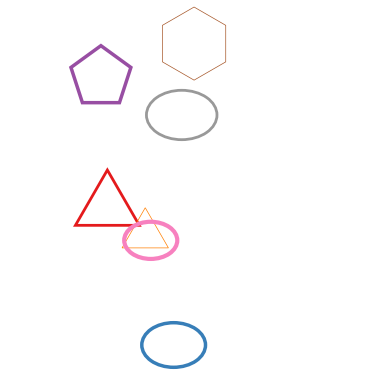[{"shape": "triangle", "thickness": 2, "radius": 0.48, "center": [0.279, 0.463]}, {"shape": "oval", "thickness": 2.5, "radius": 0.41, "center": [0.451, 0.104]}, {"shape": "pentagon", "thickness": 2.5, "radius": 0.41, "center": [0.262, 0.8]}, {"shape": "triangle", "thickness": 0.5, "radius": 0.35, "center": [0.377, 0.391]}, {"shape": "hexagon", "thickness": 0.5, "radius": 0.47, "center": [0.504, 0.887]}, {"shape": "oval", "thickness": 3, "radius": 0.34, "center": [0.392, 0.376]}, {"shape": "oval", "thickness": 2, "radius": 0.46, "center": [0.472, 0.701]}]